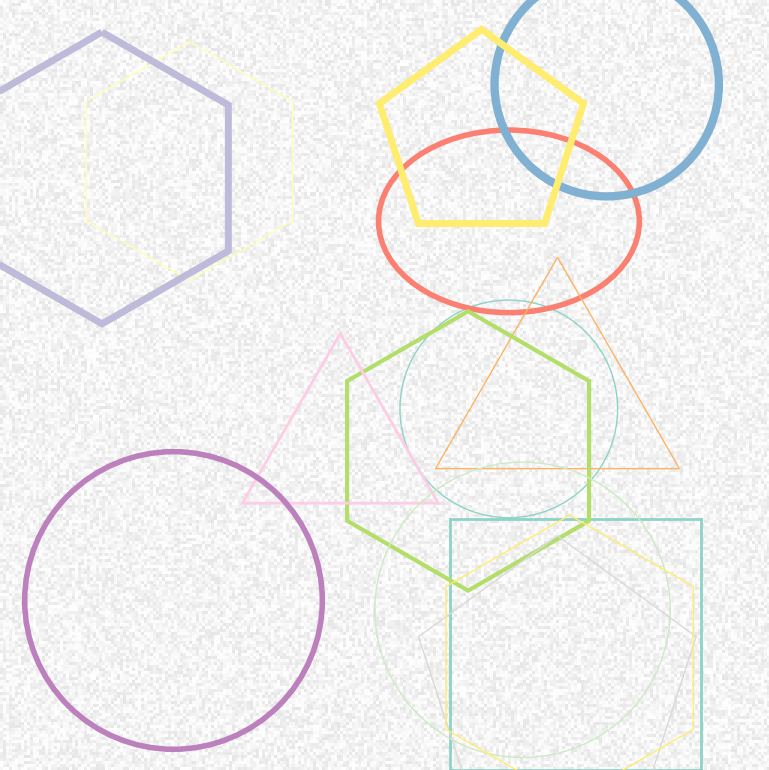[{"shape": "square", "thickness": 1, "radius": 0.81, "center": [0.747, 0.163]}, {"shape": "circle", "thickness": 0.5, "radius": 0.71, "center": [0.661, 0.469]}, {"shape": "hexagon", "thickness": 0.5, "radius": 0.77, "center": [0.246, 0.791]}, {"shape": "hexagon", "thickness": 2.5, "radius": 0.95, "center": [0.132, 0.769]}, {"shape": "oval", "thickness": 2, "radius": 0.85, "center": [0.661, 0.713]}, {"shape": "circle", "thickness": 3, "radius": 0.73, "center": [0.788, 0.891]}, {"shape": "triangle", "thickness": 0.5, "radius": 0.91, "center": [0.724, 0.483]}, {"shape": "hexagon", "thickness": 1.5, "radius": 0.91, "center": [0.608, 0.414]}, {"shape": "triangle", "thickness": 1, "radius": 0.73, "center": [0.442, 0.42]}, {"shape": "pentagon", "thickness": 0.5, "radius": 0.95, "center": [0.724, 0.115]}, {"shape": "circle", "thickness": 2, "radius": 0.97, "center": [0.225, 0.22]}, {"shape": "circle", "thickness": 0.5, "radius": 0.96, "center": [0.679, 0.208]}, {"shape": "hexagon", "thickness": 0.5, "radius": 0.93, "center": [0.74, 0.146]}, {"shape": "pentagon", "thickness": 2.5, "radius": 0.7, "center": [0.625, 0.823]}]